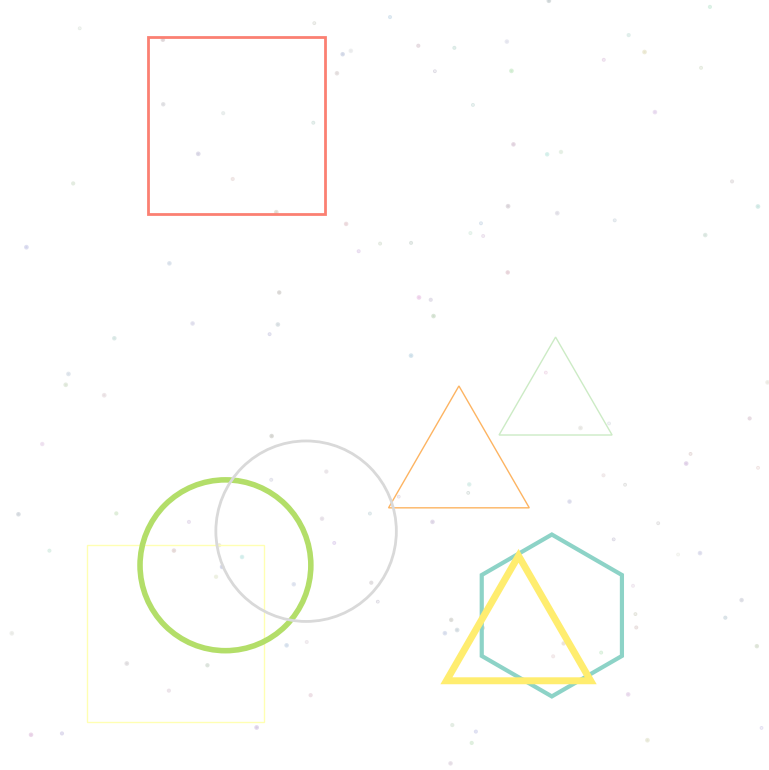[{"shape": "hexagon", "thickness": 1.5, "radius": 0.53, "center": [0.717, 0.201]}, {"shape": "square", "thickness": 0.5, "radius": 0.58, "center": [0.228, 0.178]}, {"shape": "square", "thickness": 1, "radius": 0.58, "center": [0.307, 0.837]}, {"shape": "triangle", "thickness": 0.5, "radius": 0.53, "center": [0.596, 0.393]}, {"shape": "circle", "thickness": 2, "radius": 0.55, "center": [0.293, 0.266]}, {"shape": "circle", "thickness": 1, "radius": 0.59, "center": [0.398, 0.31]}, {"shape": "triangle", "thickness": 0.5, "radius": 0.42, "center": [0.722, 0.477]}, {"shape": "triangle", "thickness": 2.5, "radius": 0.54, "center": [0.673, 0.17]}]